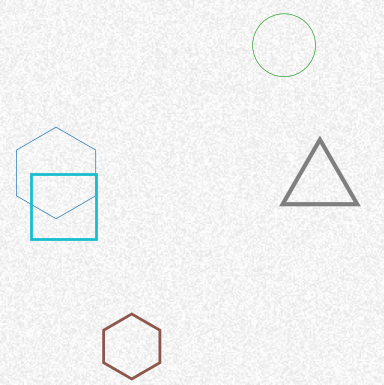[{"shape": "hexagon", "thickness": 0.5, "radius": 0.59, "center": [0.146, 0.551]}, {"shape": "circle", "thickness": 0.5, "radius": 0.41, "center": [0.738, 0.882]}, {"shape": "hexagon", "thickness": 2, "radius": 0.42, "center": [0.342, 0.1]}, {"shape": "triangle", "thickness": 3, "radius": 0.56, "center": [0.831, 0.525]}, {"shape": "square", "thickness": 2, "radius": 0.42, "center": [0.165, 0.464]}]